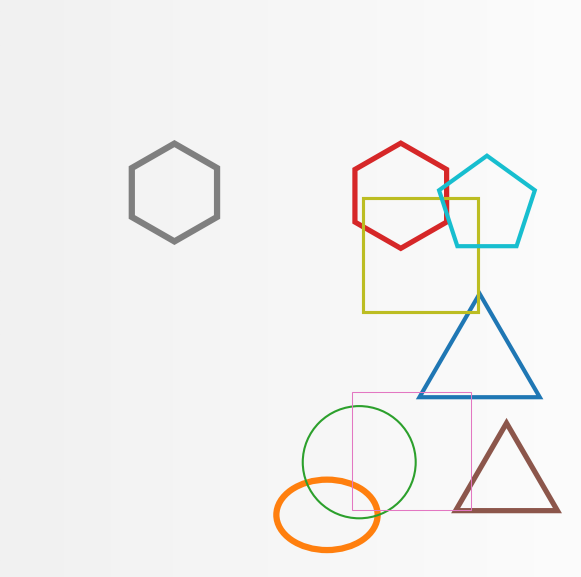[{"shape": "triangle", "thickness": 2, "radius": 0.6, "center": [0.825, 0.371]}, {"shape": "oval", "thickness": 3, "radius": 0.44, "center": [0.563, 0.108]}, {"shape": "circle", "thickness": 1, "radius": 0.49, "center": [0.618, 0.199]}, {"shape": "hexagon", "thickness": 2.5, "radius": 0.46, "center": [0.69, 0.66]}, {"shape": "triangle", "thickness": 2.5, "radius": 0.51, "center": [0.871, 0.165]}, {"shape": "square", "thickness": 0.5, "radius": 0.51, "center": [0.708, 0.218]}, {"shape": "hexagon", "thickness": 3, "radius": 0.42, "center": [0.3, 0.666]}, {"shape": "square", "thickness": 1.5, "radius": 0.49, "center": [0.723, 0.558]}, {"shape": "pentagon", "thickness": 2, "radius": 0.43, "center": [0.838, 0.643]}]